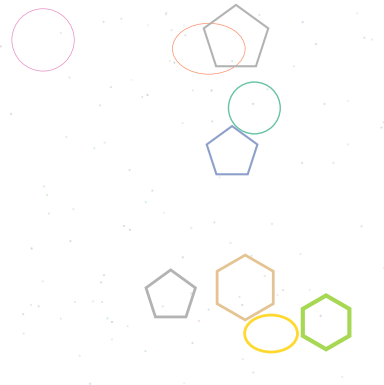[{"shape": "circle", "thickness": 1, "radius": 0.34, "center": [0.661, 0.72]}, {"shape": "oval", "thickness": 0.5, "radius": 0.47, "center": [0.542, 0.873]}, {"shape": "pentagon", "thickness": 1.5, "radius": 0.35, "center": [0.603, 0.603]}, {"shape": "circle", "thickness": 0.5, "radius": 0.4, "center": [0.112, 0.896]}, {"shape": "hexagon", "thickness": 3, "radius": 0.35, "center": [0.847, 0.163]}, {"shape": "oval", "thickness": 2, "radius": 0.34, "center": [0.704, 0.134]}, {"shape": "hexagon", "thickness": 2, "radius": 0.42, "center": [0.637, 0.253]}, {"shape": "pentagon", "thickness": 2, "radius": 0.34, "center": [0.443, 0.231]}, {"shape": "pentagon", "thickness": 1.5, "radius": 0.44, "center": [0.613, 0.899]}]